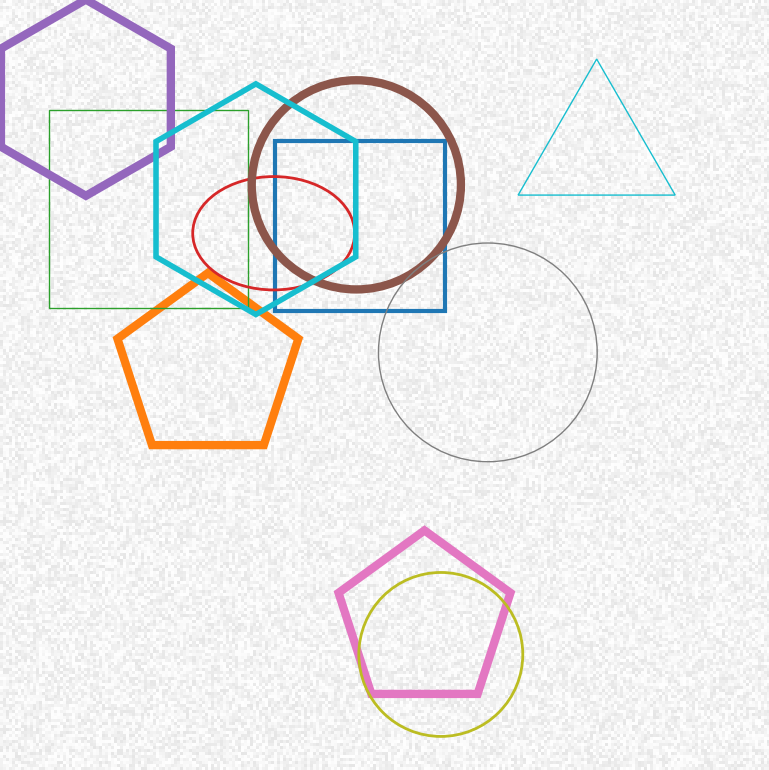[{"shape": "square", "thickness": 1.5, "radius": 0.55, "center": [0.468, 0.707]}, {"shape": "pentagon", "thickness": 3, "radius": 0.62, "center": [0.27, 0.522]}, {"shape": "square", "thickness": 0.5, "radius": 0.64, "center": [0.193, 0.729]}, {"shape": "oval", "thickness": 1, "radius": 0.53, "center": [0.355, 0.697]}, {"shape": "hexagon", "thickness": 3, "radius": 0.64, "center": [0.112, 0.873]}, {"shape": "circle", "thickness": 3, "radius": 0.68, "center": [0.463, 0.76]}, {"shape": "pentagon", "thickness": 3, "radius": 0.59, "center": [0.551, 0.194]}, {"shape": "circle", "thickness": 0.5, "radius": 0.71, "center": [0.634, 0.542]}, {"shape": "circle", "thickness": 1, "radius": 0.53, "center": [0.572, 0.15]}, {"shape": "triangle", "thickness": 0.5, "radius": 0.59, "center": [0.775, 0.806]}, {"shape": "hexagon", "thickness": 2, "radius": 0.75, "center": [0.332, 0.741]}]